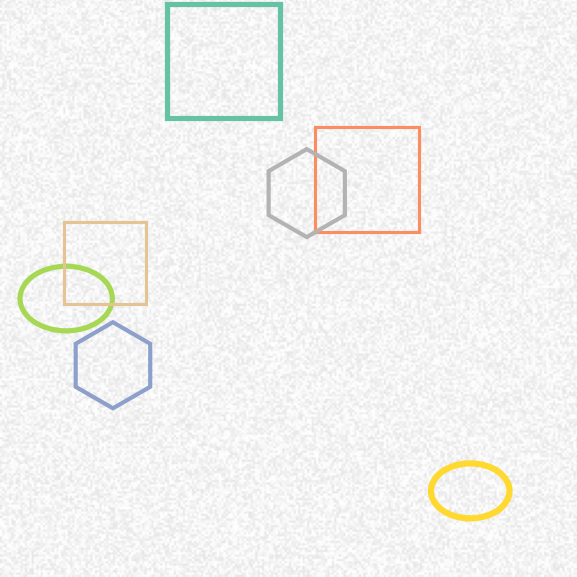[{"shape": "square", "thickness": 2.5, "radius": 0.49, "center": [0.387, 0.894]}, {"shape": "square", "thickness": 1.5, "radius": 0.45, "center": [0.635, 0.689]}, {"shape": "hexagon", "thickness": 2, "radius": 0.37, "center": [0.196, 0.367]}, {"shape": "oval", "thickness": 2.5, "radius": 0.4, "center": [0.115, 0.482]}, {"shape": "oval", "thickness": 3, "radius": 0.34, "center": [0.814, 0.149]}, {"shape": "square", "thickness": 1.5, "radius": 0.35, "center": [0.182, 0.545]}, {"shape": "hexagon", "thickness": 2, "radius": 0.38, "center": [0.531, 0.665]}]